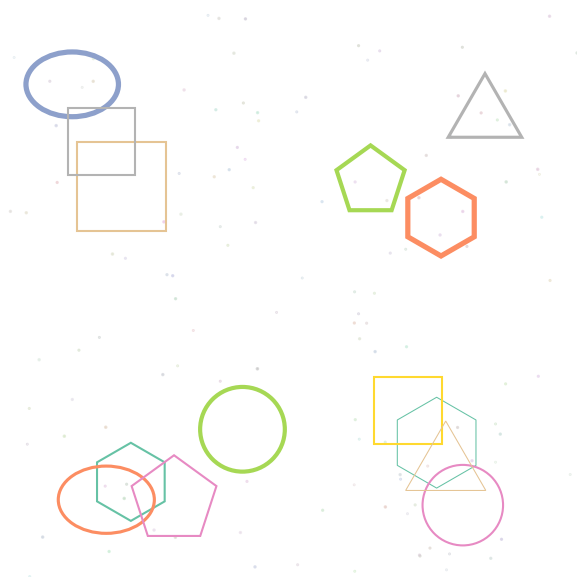[{"shape": "hexagon", "thickness": 1, "radius": 0.34, "center": [0.227, 0.165]}, {"shape": "hexagon", "thickness": 0.5, "radius": 0.39, "center": [0.756, 0.233]}, {"shape": "oval", "thickness": 1.5, "radius": 0.42, "center": [0.184, 0.134]}, {"shape": "hexagon", "thickness": 2.5, "radius": 0.33, "center": [0.764, 0.622]}, {"shape": "oval", "thickness": 2.5, "radius": 0.4, "center": [0.125, 0.853]}, {"shape": "pentagon", "thickness": 1, "radius": 0.39, "center": [0.301, 0.134]}, {"shape": "circle", "thickness": 1, "radius": 0.35, "center": [0.801, 0.124]}, {"shape": "pentagon", "thickness": 2, "radius": 0.31, "center": [0.642, 0.685]}, {"shape": "circle", "thickness": 2, "radius": 0.37, "center": [0.42, 0.256]}, {"shape": "square", "thickness": 1, "radius": 0.29, "center": [0.706, 0.288]}, {"shape": "triangle", "thickness": 0.5, "radius": 0.4, "center": [0.772, 0.19]}, {"shape": "square", "thickness": 1, "radius": 0.39, "center": [0.21, 0.677]}, {"shape": "triangle", "thickness": 1.5, "radius": 0.37, "center": [0.84, 0.798]}, {"shape": "square", "thickness": 1, "radius": 0.29, "center": [0.176, 0.754]}]